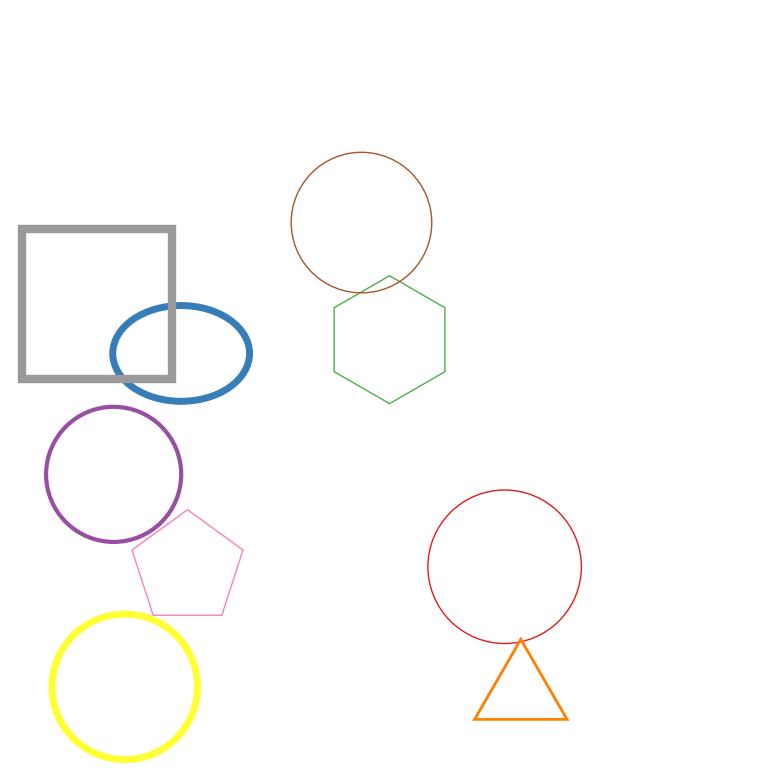[{"shape": "circle", "thickness": 0.5, "radius": 0.5, "center": [0.655, 0.264]}, {"shape": "oval", "thickness": 2.5, "radius": 0.44, "center": [0.235, 0.541]}, {"shape": "hexagon", "thickness": 0.5, "radius": 0.42, "center": [0.506, 0.559]}, {"shape": "circle", "thickness": 1.5, "radius": 0.44, "center": [0.148, 0.384]}, {"shape": "triangle", "thickness": 1, "radius": 0.35, "center": [0.676, 0.1]}, {"shape": "circle", "thickness": 2.5, "radius": 0.47, "center": [0.162, 0.108]}, {"shape": "circle", "thickness": 0.5, "radius": 0.46, "center": [0.469, 0.711]}, {"shape": "pentagon", "thickness": 0.5, "radius": 0.38, "center": [0.244, 0.262]}, {"shape": "square", "thickness": 3, "radius": 0.49, "center": [0.126, 0.605]}]